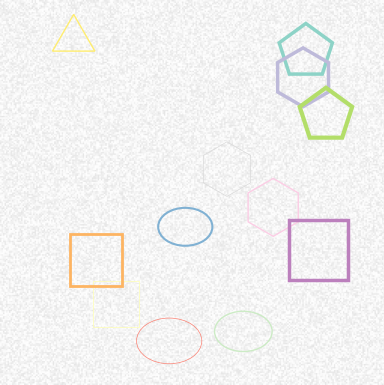[{"shape": "pentagon", "thickness": 2.5, "radius": 0.36, "center": [0.794, 0.866]}, {"shape": "square", "thickness": 0.5, "radius": 0.3, "center": [0.301, 0.211]}, {"shape": "hexagon", "thickness": 2.5, "radius": 0.38, "center": [0.787, 0.799]}, {"shape": "oval", "thickness": 0.5, "radius": 0.42, "center": [0.439, 0.115]}, {"shape": "oval", "thickness": 1.5, "radius": 0.35, "center": [0.481, 0.411]}, {"shape": "square", "thickness": 2, "radius": 0.34, "center": [0.248, 0.324]}, {"shape": "pentagon", "thickness": 3, "radius": 0.36, "center": [0.847, 0.7]}, {"shape": "hexagon", "thickness": 1, "radius": 0.38, "center": [0.71, 0.461]}, {"shape": "hexagon", "thickness": 0.5, "radius": 0.35, "center": [0.59, 0.561]}, {"shape": "square", "thickness": 2.5, "radius": 0.39, "center": [0.827, 0.351]}, {"shape": "oval", "thickness": 1, "radius": 0.37, "center": [0.632, 0.139]}, {"shape": "triangle", "thickness": 1, "radius": 0.32, "center": [0.191, 0.899]}]